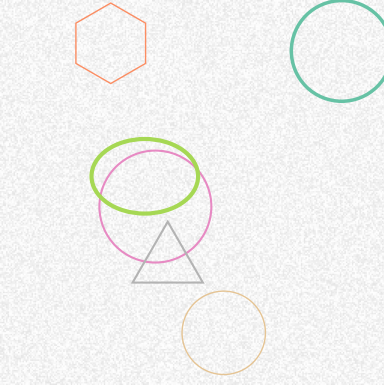[{"shape": "circle", "thickness": 2.5, "radius": 0.65, "center": [0.887, 0.868]}, {"shape": "hexagon", "thickness": 1, "radius": 0.52, "center": [0.288, 0.888]}, {"shape": "circle", "thickness": 1.5, "radius": 0.73, "center": [0.404, 0.463]}, {"shape": "oval", "thickness": 3, "radius": 0.69, "center": [0.376, 0.542]}, {"shape": "circle", "thickness": 1, "radius": 0.54, "center": [0.581, 0.136]}, {"shape": "triangle", "thickness": 1.5, "radius": 0.53, "center": [0.436, 0.319]}]